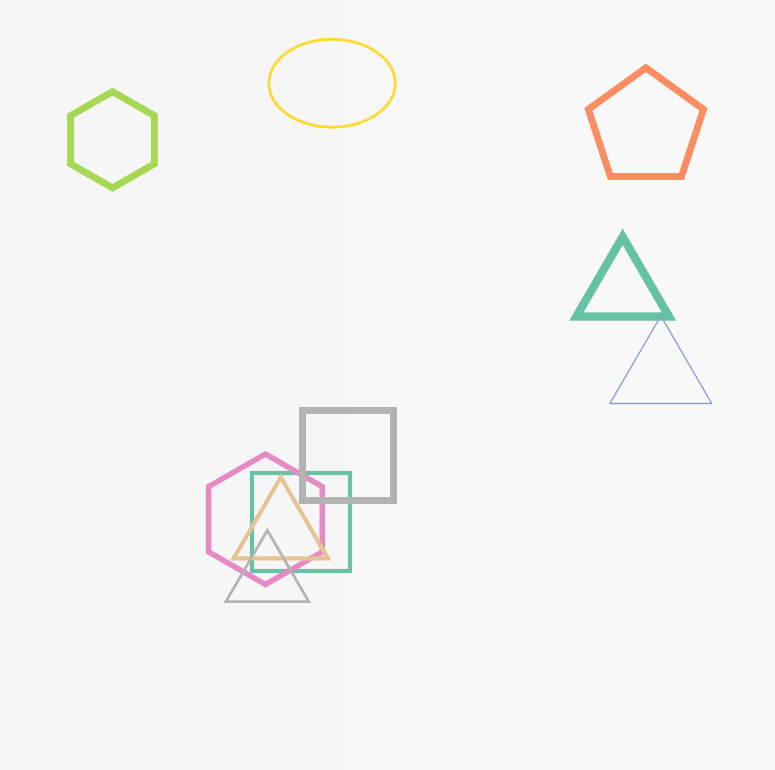[{"shape": "triangle", "thickness": 3, "radius": 0.35, "center": [0.803, 0.623]}, {"shape": "square", "thickness": 1.5, "radius": 0.32, "center": [0.388, 0.322]}, {"shape": "pentagon", "thickness": 2.5, "radius": 0.39, "center": [0.833, 0.834]}, {"shape": "triangle", "thickness": 0.5, "radius": 0.38, "center": [0.853, 0.514]}, {"shape": "hexagon", "thickness": 2, "radius": 0.42, "center": [0.342, 0.326]}, {"shape": "hexagon", "thickness": 2.5, "radius": 0.31, "center": [0.145, 0.819]}, {"shape": "oval", "thickness": 1, "radius": 0.41, "center": [0.428, 0.892]}, {"shape": "triangle", "thickness": 1.5, "radius": 0.35, "center": [0.362, 0.31]}, {"shape": "triangle", "thickness": 1, "radius": 0.31, "center": [0.345, 0.25]}, {"shape": "square", "thickness": 2.5, "radius": 0.29, "center": [0.448, 0.409]}]